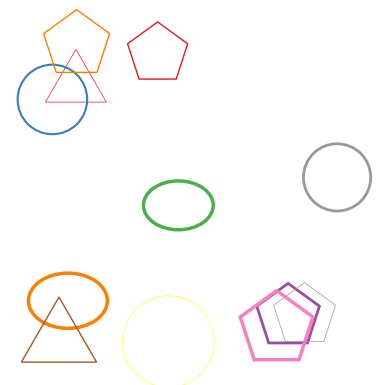[{"shape": "triangle", "thickness": 0.5, "radius": 0.46, "center": [0.197, 0.78]}, {"shape": "pentagon", "thickness": 1, "radius": 0.41, "center": [0.409, 0.861]}, {"shape": "circle", "thickness": 1.5, "radius": 0.45, "center": [0.136, 0.742]}, {"shape": "oval", "thickness": 2.5, "radius": 0.45, "center": [0.463, 0.467]}, {"shape": "pentagon", "thickness": 2, "radius": 0.43, "center": [0.748, 0.178]}, {"shape": "oval", "thickness": 2.5, "radius": 0.51, "center": [0.176, 0.219]}, {"shape": "pentagon", "thickness": 1, "radius": 0.45, "center": [0.199, 0.885]}, {"shape": "circle", "thickness": 0.5, "radius": 0.59, "center": [0.437, 0.113]}, {"shape": "triangle", "thickness": 1, "radius": 0.56, "center": [0.153, 0.116]}, {"shape": "pentagon", "thickness": 2.5, "radius": 0.5, "center": [0.718, 0.146]}, {"shape": "circle", "thickness": 2, "radius": 0.44, "center": [0.876, 0.539]}, {"shape": "pentagon", "thickness": 0.5, "radius": 0.42, "center": [0.791, 0.181]}]